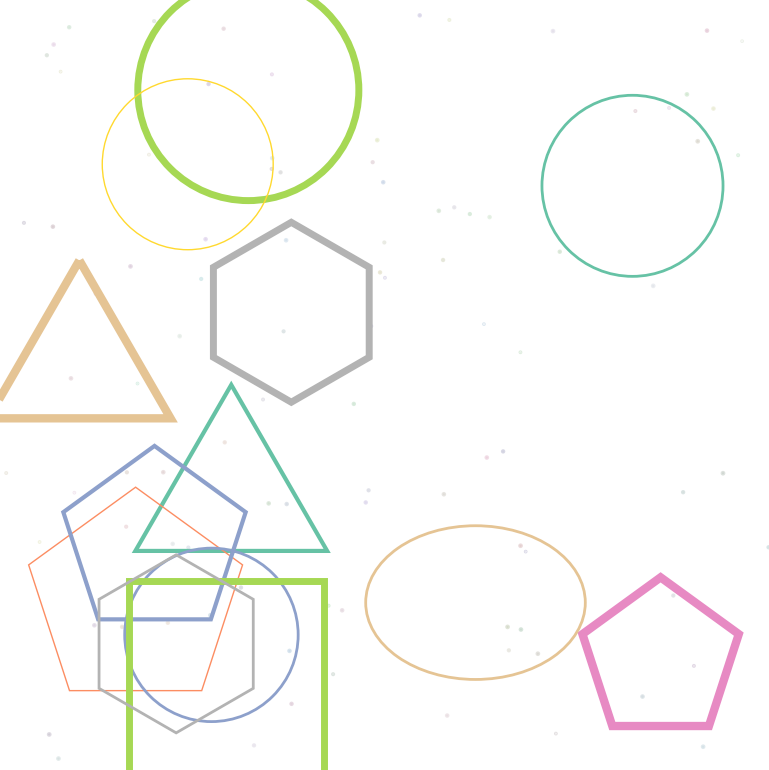[{"shape": "triangle", "thickness": 1.5, "radius": 0.72, "center": [0.3, 0.356]}, {"shape": "circle", "thickness": 1, "radius": 0.59, "center": [0.821, 0.759]}, {"shape": "pentagon", "thickness": 0.5, "radius": 0.73, "center": [0.176, 0.221]}, {"shape": "pentagon", "thickness": 1.5, "radius": 0.62, "center": [0.201, 0.296]}, {"shape": "circle", "thickness": 1, "radius": 0.56, "center": [0.275, 0.175]}, {"shape": "pentagon", "thickness": 3, "radius": 0.53, "center": [0.858, 0.143]}, {"shape": "circle", "thickness": 2.5, "radius": 0.72, "center": [0.322, 0.883]}, {"shape": "square", "thickness": 2.5, "radius": 0.63, "center": [0.294, 0.118]}, {"shape": "circle", "thickness": 0.5, "radius": 0.55, "center": [0.244, 0.787]}, {"shape": "triangle", "thickness": 3, "radius": 0.68, "center": [0.103, 0.525]}, {"shape": "oval", "thickness": 1, "radius": 0.71, "center": [0.618, 0.217]}, {"shape": "hexagon", "thickness": 1, "radius": 0.58, "center": [0.229, 0.164]}, {"shape": "hexagon", "thickness": 2.5, "radius": 0.58, "center": [0.378, 0.594]}]